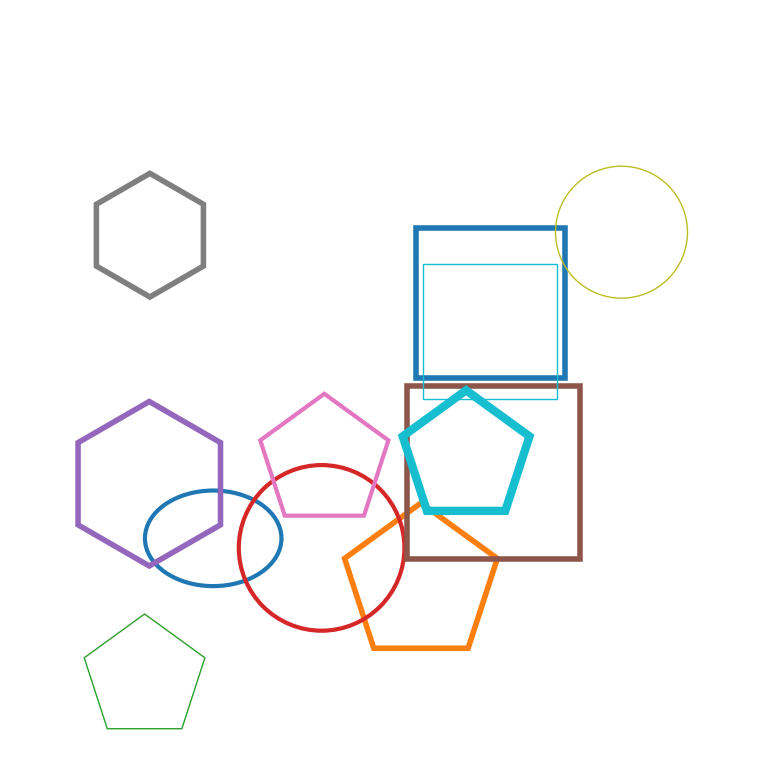[{"shape": "oval", "thickness": 1.5, "radius": 0.44, "center": [0.277, 0.301]}, {"shape": "square", "thickness": 2, "radius": 0.48, "center": [0.637, 0.607]}, {"shape": "pentagon", "thickness": 2, "radius": 0.52, "center": [0.547, 0.242]}, {"shape": "pentagon", "thickness": 0.5, "radius": 0.41, "center": [0.188, 0.12]}, {"shape": "circle", "thickness": 1.5, "radius": 0.54, "center": [0.418, 0.288]}, {"shape": "hexagon", "thickness": 2, "radius": 0.53, "center": [0.194, 0.372]}, {"shape": "square", "thickness": 2, "radius": 0.56, "center": [0.641, 0.386]}, {"shape": "pentagon", "thickness": 1.5, "radius": 0.44, "center": [0.421, 0.401]}, {"shape": "hexagon", "thickness": 2, "radius": 0.4, "center": [0.195, 0.695]}, {"shape": "circle", "thickness": 0.5, "radius": 0.43, "center": [0.807, 0.698]}, {"shape": "square", "thickness": 0.5, "radius": 0.44, "center": [0.636, 0.57]}, {"shape": "pentagon", "thickness": 3, "radius": 0.43, "center": [0.605, 0.407]}]